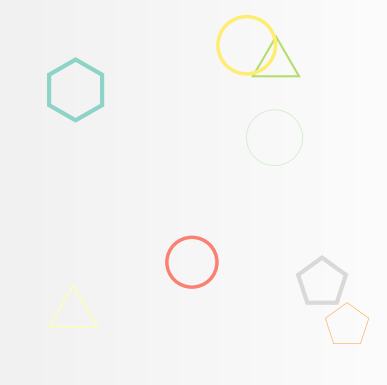[{"shape": "hexagon", "thickness": 3, "radius": 0.39, "center": [0.195, 0.766]}, {"shape": "triangle", "thickness": 1, "radius": 0.36, "center": [0.189, 0.187]}, {"shape": "circle", "thickness": 2.5, "radius": 0.32, "center": [0.495, 0.319]}, {"shape": "pentagon", "thickness": 0.5, "radius": 0.29, "center": [0.896, 0.155]}, {"shape": "triangle", "thickness": 1.5, "radius": 0.34, "center": [0.712, 0.836]}, {"shape": "pentagon", "thickness": 3, "radius": 0.32, "center": [0.831, 0.266]}, {"shape": "circle", "thickness": 0.5, "radius": 0.36, "center": [0.708, 0.642]}, {"shape": "circle", "thickness": 2.5, "radius": 0.37, "center": [0.637, 0.882]}]